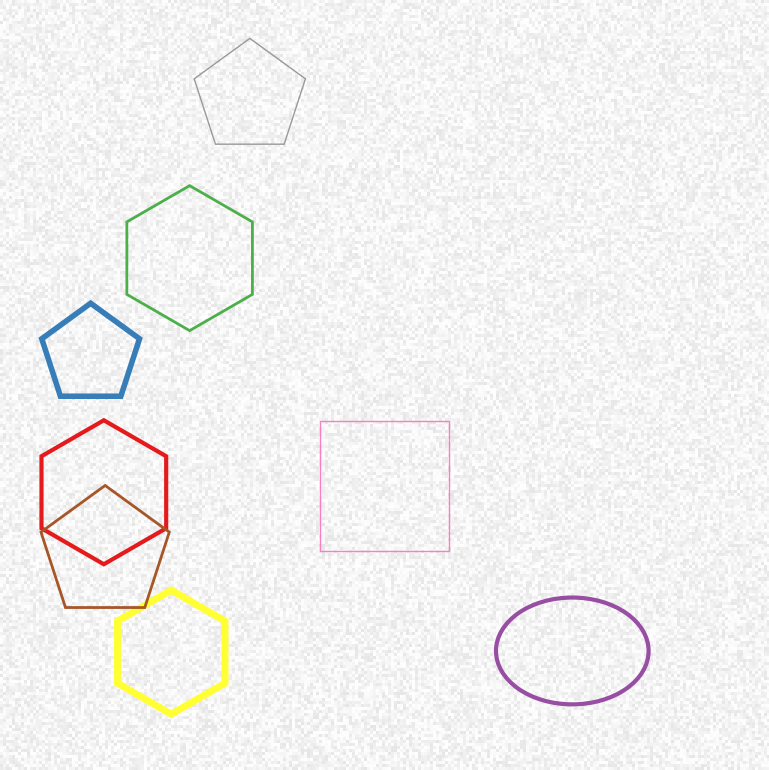[{"shape": "hexagon", "thickness": 1.5, "radius": 0.47, "center": [0.135, 0.361]}, {"shape": "pentagon", "thickness": 2, "radius": 0.33, "center": [0.118, 0.539]}, {"shape": "hexagon", "thickness": 1, "radius": 0.47, "center": [0.246, 0.665]}, {"shape": "oval", "thickness": 1.5, "radius": 0.5, "center": [0.743, 0.155]}, {"shape": "hexagon", "thickness": 2.5, "radius": 0.4, "center": [0.222, 0.153]}, {"shape": "pentagon", "thickness": 1, "radius": 0.44, "center": [0.137, 0.282]}, {"shape": "square", "thickness": 0.5, "radius": 0.42, "center": [0.499, 0.369]}, {"shape": "pentagon", "thickness": 0.5, "radius": 0.38, "center": [0.324, 0.874]}]